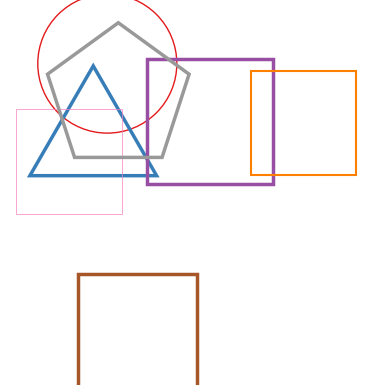[{"shape": "circle", "thickness": 1, "radius": 0.9, "center": [0.279, 0.835]}, {"shape": "triangle", "thickness": 2.5, "radius": 0.95, "center": [0.242, 0.639]}, {"shape": "square", "thickness": 2.5, "radius": 0.81, "center": [0.546, 0.684]}, {"shape": "square", "thickness": 1.5, "radius": 0.68, "center": [0.788, 0.681]}, {"shape": "square", "thickness": 2.5, "radius": 0.77, "center": [0.357, 0.134]}, {"shape": "square", "thickness": 0.5, "radius": 0.68, "center": [0.18, 0.58]}, {"shape": "pentagon", "thickness": 2.5, "radius": 0.97, "center": [0.307, 0.748]}]